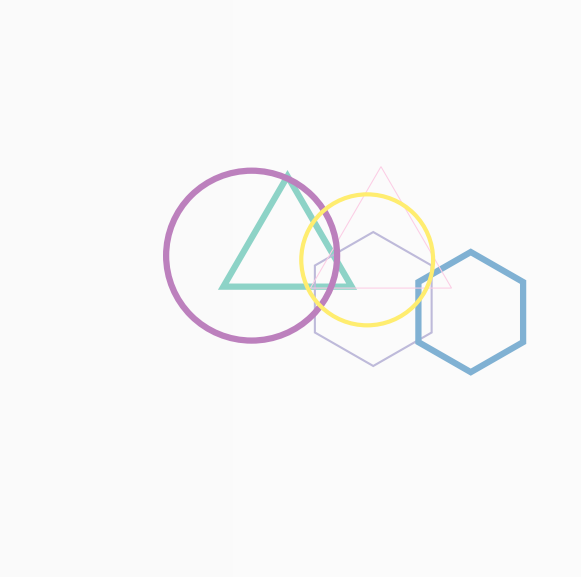[{"shape": "triangle", "thickness": 3, "radius": 0.64, "center": [0.495, 0.566]}, {"shape": "hexagon", "thickness": 1, "radius": 0.58, "center": [0.642, 0.481]}, {"shape": "hexagon", "thickness": 3, "radius": 0.52, "center": [0.81, 0.459]}, {"shape": "triangle", "thickness": 0.5, "radius": 0.7, "center": [0.655, 0.57]}, {"shape": "circle", "thickness": 3, "radius": 0.74, "center": [0.433, 0.556]}, {"shape": "circle", "thickness": 2, "radius": 0.57, "center": [0.632, 0.549]}]